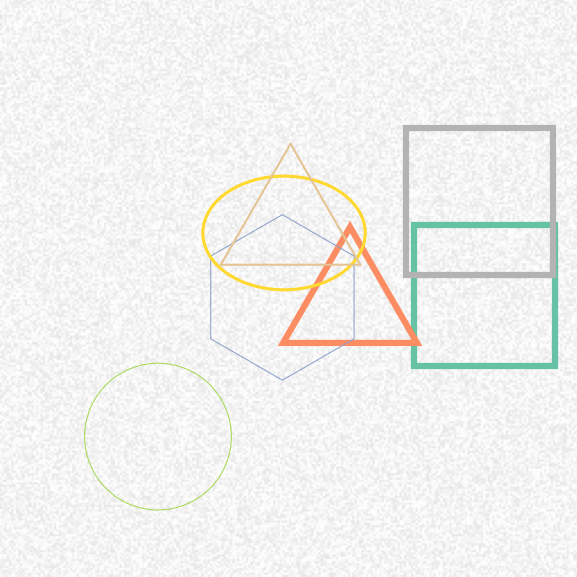[{"shape": "square", "thickness": 3, "radius": 0.61, "center": [0.839, 0.488]}, {"shape": "triangle", "thickness": 3, "radius": 0.67, "center": [0.606, 0.472]}, {"shape": "hexagon", "thickness": 0.5, "radius": 0.72, "center": [0.489, 0.484]}, {"shape": "circle", "thickness": 0.5, "radius": 0.64, "center": [0.274, 0.243]}, {"shape": "oval", "thickness": 1.5, "radius": 0.7, "center": [0.492, 0.596]}, {"shape": "triangle", "thickness": 1, "radius": 0.7, "center": [0.503, 0.61]}, {"shape": "square", "thickness": 3, "radius": 0.64, "center": [0.83, 0.651]}]